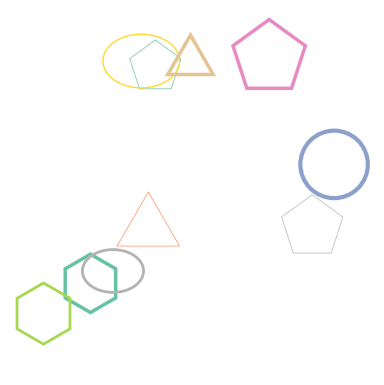[{"shape": "pentagon", "thickness": 0.5, "radius": 0.35, "center": [0.403, 0.826]}, {"shape": "hexagon", "thickness": 2.5, "radius": 0.38, "center": [0.235, 0.264]}, {"shape": "triangle", "thickness": 0.5, "radius": 0.47, "center": [0.385, 0.408]}, {"shape": "circle", "thickness": 3, "radius": 0.44, "center": [0.868, 0.573]}, {"shape": "pentagon", "thickness": 2.5, "radius": 0.49, "center": [0.699, 0.851]}, {"shape": "hexagon", "thickness": 2, "radius": 0.4, "center": [0.113, 0.186]}, {"shape": "oval", "thickness": 1, "radius": 0.5, "center": [0.367, 0.841]}, {"shape": "triangle", "thickness": 2.5, "radius": 0.34, "center": [0.495, 0.841]}, {"shape": "oval", "thickness": 2, "radius": 0.4, "center": [0.293, 0.296]}, {"shape": "pentagon", "thickness": 0.5, "radius": 0.42, "center": [0.811, 0.41]}]